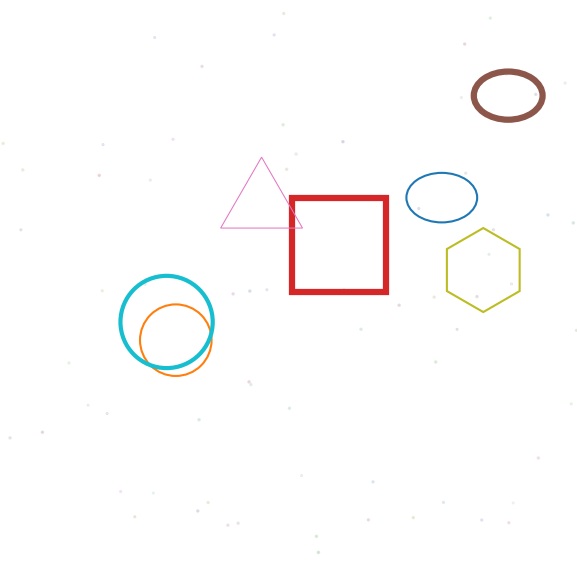[{"shape": "oval", "thickness": 1, "radius": 0.31, "center": [0.765, 0.657]}, {"shape": "circle", "thickness": 1, "radius": 0.31, "center": [0.304, 0.41]}, {"shape": "square", "thickness": 3, "radius": 0.41, "center": [0.588, 0.574]}, {"shape": "oval", "thickness": 3, "radius": 0.3, "center": [0.88, 0.834]}, {"shape": "triangle", "thickness": 0.5, "radius": 0.41, "center": [0.453, 0.645]}, {"shape": "hexagon", "thickness": 1, "radius": 0.36, "center": [0.837, 0.532]}, {"shape": "circle", "thickness": 2, "radius": 0.4, "center": [0.288, 0.442]}]